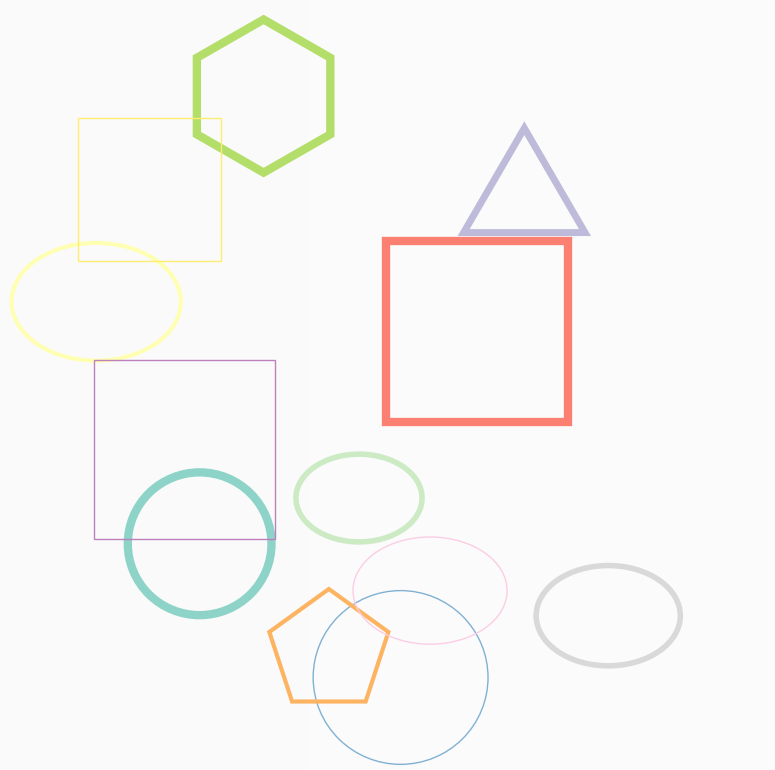[{"shape": "circle", "thickness": 3, "radius": 0.46, "center": [0.258, 0.294]}, {"shape": "oval", "thickness": 1.5, "radius": 0.55, "center": [0.124, 0.608]}, {"shape": "triangle", "thickness": 2.5, "radius": 0.45, "center": [0.677, 0.743]}, {"shape": "square", "thickness": 3, "radius": 0.59, "center": [0.616, 0.569]}, {"shape": "circle", "thickness": 0.5, "radius": 0.56, "center": [0.517, 0.12]}, {"shape": "pentagon", "thickness": 1.5, "radius": 0.4, "center": [0.424, 0.154]}, {"shape": "hexagon", "thickness": 3, "radius": 0.5, "center": [0.34, 0.875]}, {"shape": "oval", "thickness": 0.5, "radius": 0.5, "center": [0.555, 0.233]}, {"shape": "oval", "thickness": 2, "radius": 0.47, "center": [0.785, 0.2]}, {"shape": "square", "thickness": 0.5, "radius": 0.58, "center": [0.238, 0.416]}, {"shape": "oval", "thickness": 2, "radius": 0.41, "center": [0.463, 0.353]}, {"shape": "square", "thickness": 0.5, "radius": 0.46, "center": [0.193, 0.754]}]